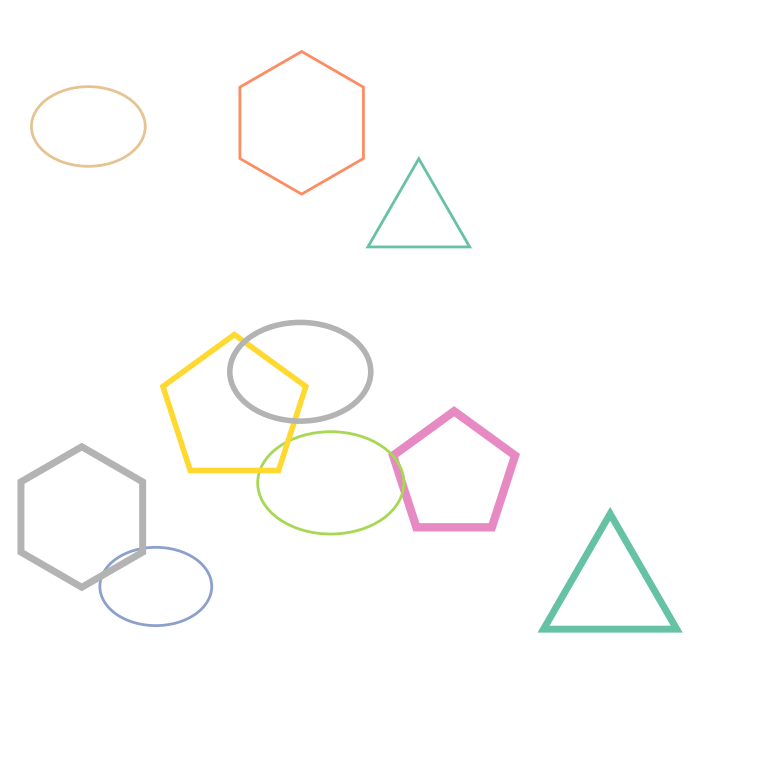[{"shape": "triangle", "thickness": 1, "radius": 0.38, "center": [0.544, 0.717]}, {"shape": "triangle", "thickness": 2.5, "radius": 0.5, "center": [0.792, 0.233]}, {"shape": "hexagon", "thickness": 1, "radius": 0.46, "center": [0.392, 0.84]}, {"shape": "oval", "thickness": 1, "radius": 0.36, "center": [0.202, 0.238]}, {"shape": "pentagon", "thickness": 3, "radius": 0.42, "center": [0.59, 0.383]}, {"shape": "oval", "thickness": 1, "radius": 0.47, "center": [0.43, 0.373]}, {"shape": "pentagon", "thickness": 2, "radius": 0.49, "center": [0.304, 0.468]}, {"shape": "oval", "thickness": 1, "radius": 0.37, "center": [0.115, 0.836]}, {"shape": "hexagon", "thickness": 2.5, "radius": 0.46, "center": [0.106, 0.329]}, {"shape": "oval", "thickness": 2, "radius": 0.46, "center": [0.39, 0.517]}]